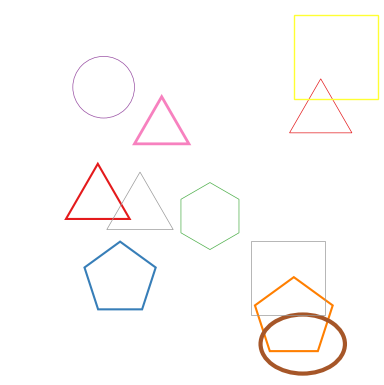[{"shape": "triangle", "thickness": 0.5, "radius": 0.47, "center": [0.833, 0.702]}, {"shape": "triangle", "thickness": 1.5, "radius": 0.48, "center": [0.254, 0.479]}, {"shape": "pentagon", "thickness": 1.5, "radius": 0.49, "center": [0.312, 0.275]}, {"shape": "hexagon", "thickness": 0.5, "radius": 0.44, "center": [0.545, 0.439]}, {"shape": "circle", "thickness": 0.5, "radius": 0.4, "center": [0.269, 0.774]}, {"shape": "pentagon", "thickness": 1.5, "radius": 0.53, "center": [0.763, 0.174]}, {"shape": "square", "thickness": 1, "radius": 0.55, "center": [0.873, 0.852]}, {"shape": "oval", "thickness": 3, "radius": 0.55, "center": [0.786, 0.106]}, {"shape": "triangle", "thickness": 2, "radius": 0.41, "center": [0.42, 0.667]}, {"shape": "square", "thickness": 0.5, "radius": 0.48, "center": [0.748, 0.277]}, {"shape": "triangle", "thickness": 0.5, "radius": 0.5, "center": [0.364, 0.453]}]